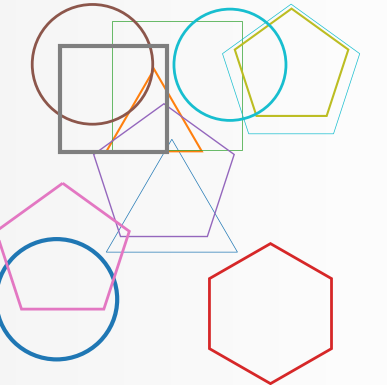[{"shape": "triangle", "thickness": 0.5, "radius": 0.98, "center": [0.444, 0.443]}, {"shape": "circle", "thickness": 3, "radius": 0.78, "center": [0.146, 0.223]}, {"shape": "triangle", "thickness": 1.5, "radius": 0.71, "center": [0.398, 0.678]}, {"shape": "square", "thickness": 0.5, "radius": 0.84, "center": [0.457, 0.778]}, {"shape": "hexagon", "thickness": 2, "radius": 0.91, "center": [0.698, 0.185]}, {"shape": "pentagon", "thickness": 1, "radius": 0.95, "center": [0.423, 0.54]}, {"shape": "circle", "thickness": 2, "radius": 0.78, "center": [0.239, 0.833]}, {"shape": "pentagon", "thickness": 2, "radius": 0.9, "center": [0.162, 0.343]}, {"shape": "square", "thickness": 3, "radius": 0.69, "center": [0.293, 0.742]}, {"shape": "pentagon", "thickness": 1.5, "radius": 0.77, "center": [0.752, 0.823]}, {"shape": "pentagon", "thickness": 0.5, "radius": 0.93, "center": [0.751, 0.803]}, {"shape": "circle", "thickness": 2, "radius": 0.72, "center": [0.593, 0.832]}]